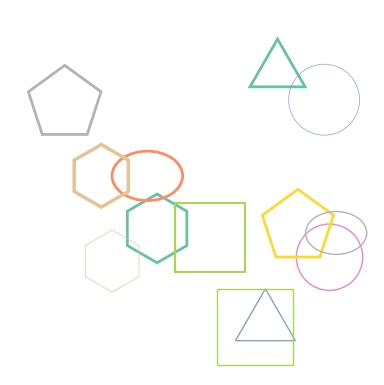[{"shape": "hexagon", "thickness": 2, "radius": 0.45, "center": [0.408, 0.407]}, {"shape": "triangle", "thickness": 2, "radius": 0.41, "center": [0.721, 0.816]}, {"shape": "oval", "thickness": 2, "radius": 0.46, "center": [0.383, 0.543]}, {"shape": "triangle", "thickness": 1, "radius": 0.45, "center": [0.689, 0.16]}, {"shape": "circle", "thickness": 0.5, "radius": 0.46, "center": [0.842, 0.741]}, {"shape": "circle", "thickness": 1, "radius": 0.43, "center": [0.856, 0.332]}, {"shape": "square", "thickness": 1, "radius": 0.49, "center": [0.662, 0.152]}, {"shape": "square", "thickness": 1.5, "radius": 0.45, "center": [0.545, 0.383]}, {"shape": "pentagon", "thickness": 2, "radius": 0.49, "center": [0.774, 0.411]}, {"shape": "hexagon", "thickness": 2.5, "radius": 0.41, "center": [0.263, 0.543]}, {"shape": "hexagon", "thickness": 0.5, "radius": 0.4, "center": [0.291, 0.322]}, {"shape": "pentagon", "thickness": 2, "radius": 0.5, "center": [0.168, 0.731]}, {"shape": "oval", "thickness": 1, "radius": 0.4, "center": [0.873, 0.395]}]